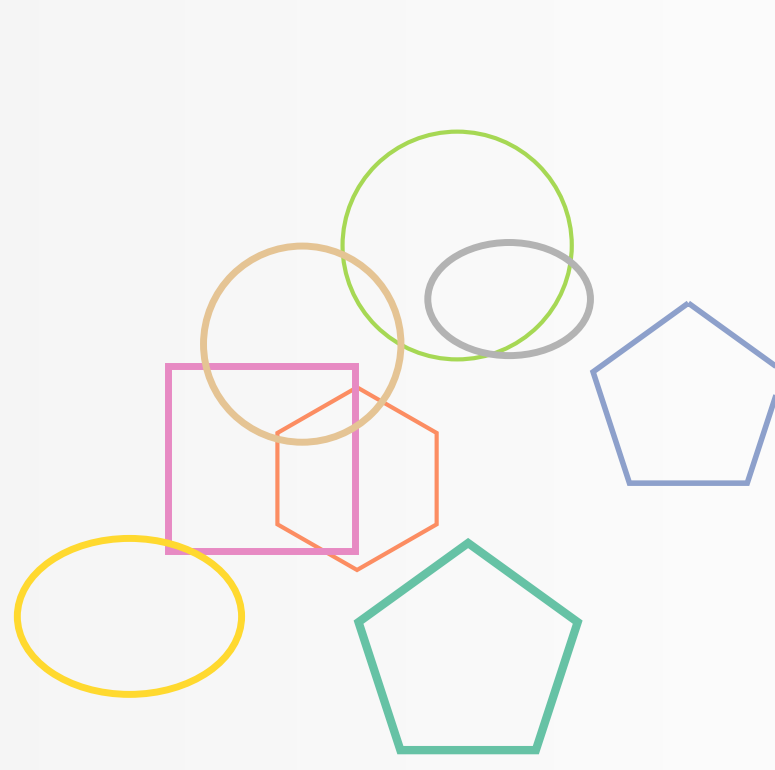[{"shape": "pentagon", "thickness": 3, "radius": 0.74, "center": [0.604, 0.146]}, {"shape": "hexagon", "thickness": 1.5, "radius": 0.59, "center": [0.461, 0.378]}, {"shape": "pentagon", "thickness": 2, "radius": 0.65, "center": [0.888, 0.477]}, {"shape": "square", "thickness": 2.5, "radius": 0.6, "center": [0.337, 0.405]}, {"shape": "circle", "thickness": 1.5, "radius": 0.74, "center": [0.59, 0.681]}, {"shape": "oval", "thickness": 2.5, "radius": 0.72, "center": [0.167, 0.199]}, {"shape": "circle", "thickness": 2.5, "radius": 0.64, "center": [0.39, 0.553]}, {"shape": "oval", "thickness": 2.5, "radius": 0.52, "center": [0.657, 0.612]}]